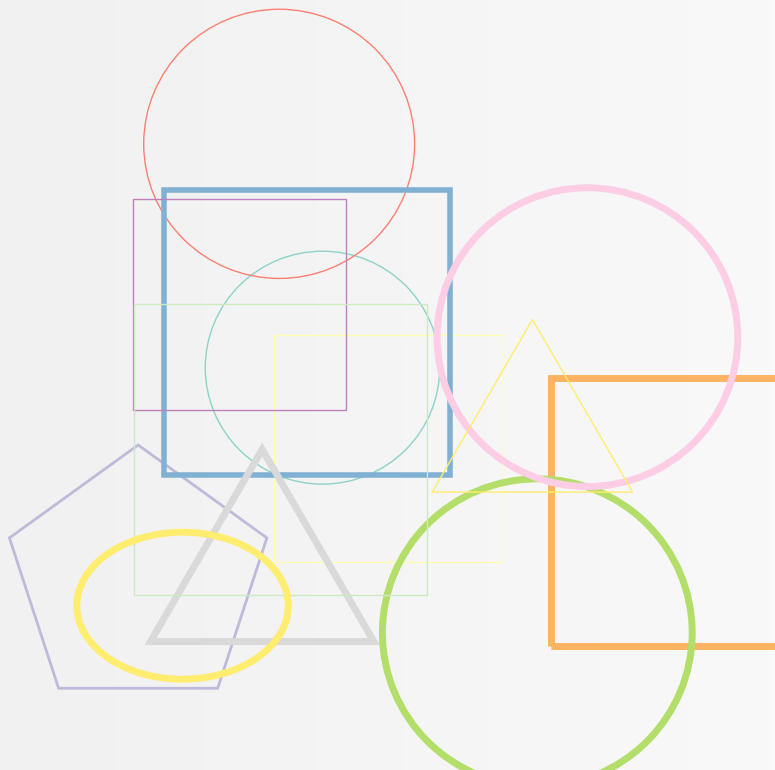[{"shape": "circle", "thickness": 0.5, "radius": 0.76, "center": [0.416, 0.523]}, {"shape": "square", "thickness": 0.5, "radius": 0.74, "center": [0.501, 0.418]}, {"shape": "pentagon", "thickness": 1, "radius": 0.87, "center": [0.178, 0.247]}, {"shape": "circle", "thickness": 0.5, "radius": 0.87, "center": [0.36, 0.813]}, {"shape": "square", "thickness": 2, "radius": 0.92, "center": [0.396, 0.568]}, {"shape": "square", "thickness": 2.5, "radius": 0.87, "center": [0.885, 0.336]}, {"shape": "circle", "thickness": 2.5, "radius": 1.0, "center": [0.693, 0.178]}, {"shape": "circle", "thickness": 2.5, "radius": 0.97, "center": [0.758, 0.562]}, {"shape": "triangle", "thickness": 2.5, "radius": 0.83, "center": [0.338, 0.25]}, {"shape": "square", "thickness": 0.5, "radius": 0.69, "center": [0.309, 0.604]}, {"shape": "square", "thickness": 0.5, "radius": 0.95, "center": [0.362, 0.417]}, {"shape": "oval", "thickness": 2.5, "radius": 0.68, "center": [0.236, 0.213]}, {"shape": "triangle", "thickness": 0.5, "radius": 0.75, "center": [0.687, 0.436]}]